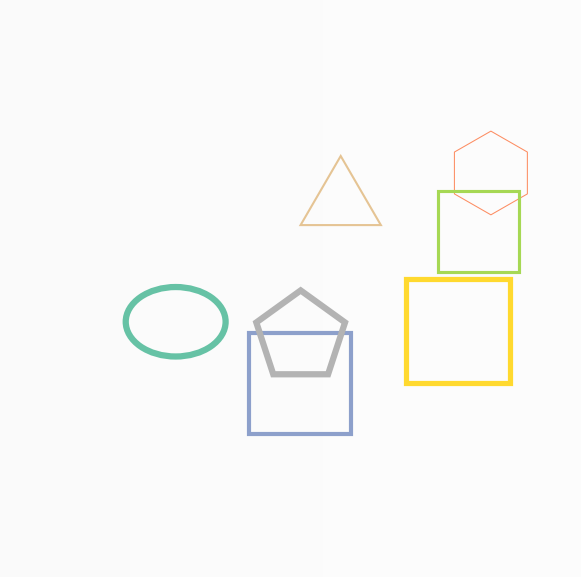[{"shape": "oval", "thickness": 3, "radius": 0.43, "center": [0.302, 0.442]}, {"shape": "hexagon", "thickness": 0.5, "radius": 0.36, "center": [0.845, 0.7]}, {"shape": "square", "thickness": 2, "radius": 0.44, "center": [0.516, 0.335]}, {"shape": "square", "thickness": 1.5, "radius": 0.35, "center": [0.823, 0.598]}, {"shape": "square", "thickness": 2.5, "radius": 0.45, "center": [0.788, 0.426]}, {"shape": "triangle", "thickness": 1, "radius": 0.4, "center": [0.586, 0.649]}, {"shape": "pentagon", "thickness": 3, "radius": 0.4, "center": [0.517, 0.416]}]